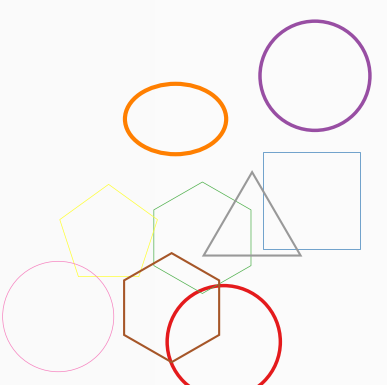[{"shape": "circle", "thickness": 2.5, "radius": 0.73, "center": [0.577, 0.112]}, {"shape": "square", "thickness": 0.5, "radius": 0.63, "center": [0.804, 0.48]}, {"shape": "hexagon", "thickness": 0.5, "radius": 0.72, "center": [0.522, 0.382]}, {"shape": "circle", "thickness": 2.5, "radius": 0.71, "center": [0.813, 0.803]}, {"shape": "oval", "thickness": 3, "radius": 0.65, "center": [0.453, 0.691]}, {"shape": "pentagon", "thickness": 0.5, "radius": 0.66, "center": [0.28, 0.389]}, {"shape": "hexagon", "thickness": 1.5, "radius": 0.71, "center": [0.443, 0.201]}, {"shape": "circle", "thickness": 0.5, "radius": 0.72, "center": [0.15, 0.178]}, {"shape": "triangle", "thickness": 1.5, "radius": 0.72, "center": [0.651, 0.408]}]